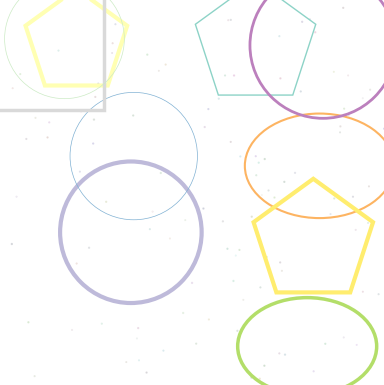[{"shape": "pentagon", "thickness": 1, "radius": 0.82, "center": [0.664, 0.886]}, {"shape": "pentagon", "thickness": 3, "radius": 0.69, "center": [0.198, 0.89]}, {"shape": "circle", "thickness": 3, "radius": 0.92, "center": [0.34, 0.397]}, {"shape": "circle", "thickness": 0.5, "radius": 0.83, "center": [0.347, 0.595]}, {"shape": "oval", "thickness": 1.5, "radius": 0.97, "center": [0.83, 0.569]}, {"shape": "oval", "thickness": 2.5, "radius": 0.9, "center": [0.798, 0.101]}, {"shape": "square", "thickness": 2.5, "radius": 0.74, "center": [0.124, 0.861]}, {"shape": "circle", "thickness": 2, "radius": 0.95, "center": [0.839, 0.882]}, {"shape": "circle", "thickness": 0.5, "radius": 0.78, "center": [0.167, 0.899]}, {"shape": "pentagon", "thickness": 3, "radius": 0.82, "center": [0.814, 0.372]}]